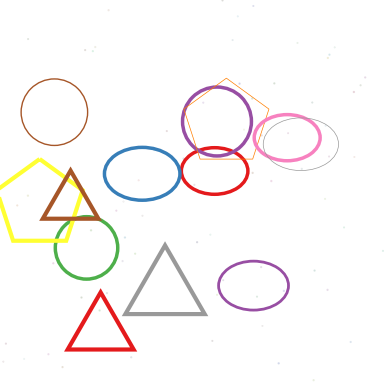[{"shape": "oval", "thickness": 2.5, "radius": 0.43, "center": [0.557, 0.556]}, {"shape": "triangle", "thickness": 3, "radius": 0.49, "center": [0.261, 0.142]}, {"shape": "oval", "thickness": 2.5, "radius": 0.49, "center": [0.369, 0.549]}, {"shape": "circle", "thickness": 2.5, "radius": 0.41, "center": [0.225, 0.356]}, {"shape": "circle", "thickness": 2.5, "radius": 0.45, "center": [0.564, 0.684]}, {"shape": "oval", "thickness": 2, "radius": 0.45, "center": [0.659, 0.258]}, {"shape": "pentagon", "thickness": 0.5, "radius": 0.58, "center": [0.588, 0.681]}, {"shape": "pentagon", "thickness": 3, "radius": 0.59, "center": [0.103, 0.47]}, {"shape": "circle", "thickness": 1, "radius": 0.43, "center": [0.141, 0.709]}, {"shape": "triangle", "thickness": 3, "radius": 0.42, "center": [0.183, 0.474]}, {"shape": "oval", "thickness": 2.5, "radius": 0.43, "center": [0.746, 0.642]}, {"shape": "oval", "thickness": 0.5, "radius": 0.49, "center": [0.782, 0.625]}, {"shape": "triangle", "thickness": 3, "radius": 0.59, "center": [0.429, 0.244]}]